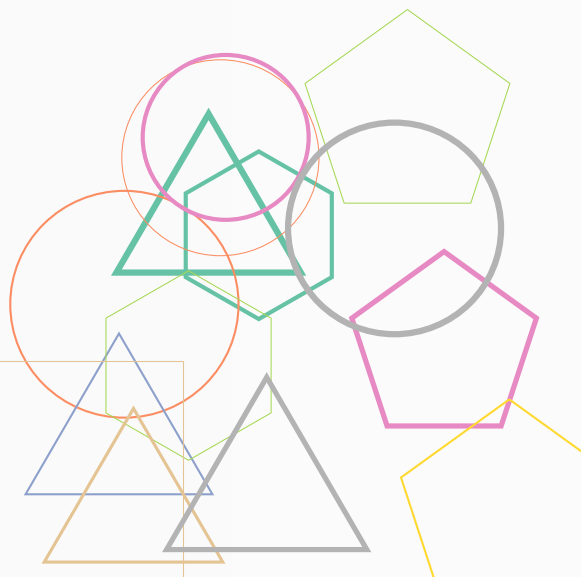[{"shape": "hexagon", "thickness": 2, "radius": 0.73, "center": [0.445, 0.592]}, {"shape": "triangle", "thickness": 3, "radius": 0.92, "center": [0.359, 0.619]}, {"shape": "circle", "thickness": 1, "radius": 0.98, "center": [0.214, 0.472]}, {"shape": "circle", "thickness": 0.5, "radius": 0.85, "center": [0.379, 0.726]}, {"shape": "triangle", "thickness": 1, "radius": 0.93, "center": [0.205, 0.236]}, {"shape": "circle", "thickness": 2, "radius": 0.71, "center": [0.388, 0.761]}, {"shape": "pentagon", "thickness": 2.5, "radius": 0.83, "center": [0.764, 0.397]}, {"shape": "hexagon", "thickness": 0.5, "radius": 0.82, "center": [0.324, 0.366]}, {"shape": "pentagon", "thickness": 0.5, "radius": 0.93, "center": [0.701, 0.797]}, {"shape": "pentagon", "thickness": 1, "radius": 0.98, "center": [0.876, 0.112]}, {"shape": "square", "thickness": 0.5, "radius": 0.98, "center": [0.118, 0.178]}, {"shape": "triangle", "thickness": 1.5, "radius": 0.89, "center": [0.23, 0.114]}, {"shape": "triangle", "thickness": 2.5, "radius": 0.99, "center": [0.459, 0.147]}, {"shape": "circle", "thickness": 3, "radius": 0.92, "center": [0.679, 0.604]}]